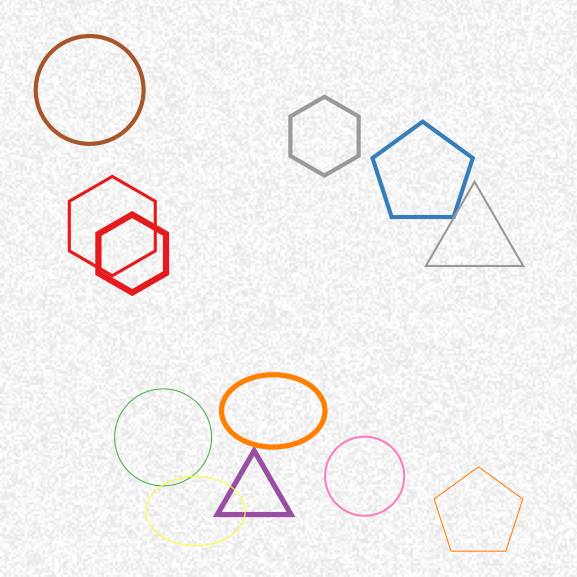[{"shape": "hexagon", "thickness": 3, "radius": 0.34, "center": [0.229, 0.56]}, {"shape": "hexagon", "thickness": 1.5, "radius": 0.43, "center": [0.194, 0.608]}, {"shape": "pentagon", "thickness": 2, "radius": 0.46, "center": [0.732, 0.697]}, {"shape": "circle", "thickness": 0.5, "radius": 0.42, "center": [0.282, 0.242]}, {"shape": "triangle", "thickness": 2.5, "radius": 0.37, "center": [0.44, 0.145]}, {"shape": "oval", "thickness": 2.5, "radius": 0.45, "center": [0.473, 0.288]}, {"shape": "pentagon", "thickness": 0.5, "radius": 0.4, "center": [0.828, 0.11]}, {"shape": "oval", "thickness": 0.5, "radius": 0.43, "center": [0.339, 0.114]}, {"shape": "circle", "thickness": 2, "radius": 0.47, "center": [0.155, 0.843]}, {"shape": "circle", "thickness": 1, "radius": 0.34, "center": [0.631, 0.174]}, {"shape": "hexagon", "thickness": 2, "radius": 0.34, "center": [0.562, 0.763]}, {"shape": "triangle", "thickness": 1, "radius": 0.49, "center": [0.822, 0.587]}]